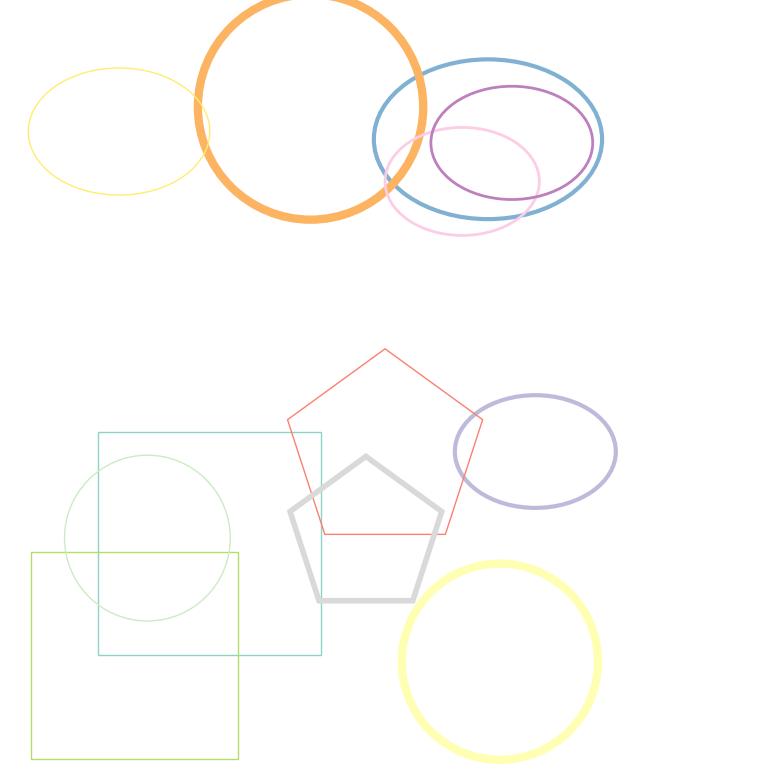[{"shape": "square", "thickness": 0.5, "radius": 0.72, "center": [0.272, 0.294]}, {"shape": "circle", "thickness": 3, "radius": 0.64, "center": [0.649, 0.141]}, {"shape": "oval", "thickness": 1.5, "radius": 0.52, "center": [0.695, 0.414]}, {"shape": "pentagon", "thickness": 0.5, "radius": 0.67, "center": [0.5, 0.414]}, {"shape": "oval", "thickness": 1.5, "radius": 0.74, "center": [0.634, 0.819]}, {"shape": "circle", "thickness": 3, "radius": 0.73, "center": [0.403, 0.861]}, {"shape": "square", "thickness": 0.5, "radius": 0.67, "center": [0.175, 0.149]}, {"shape": "oval", "thickness": 1, "radius": 0.5, "center": [0.6, 0.764]}, {"shape": "pentagon", "thickness": 2, "radius": 0.52, "center": [0.475, 0.304]}, {"shape": "oval", "thickness": 1, "radius": 0.53, "center": [0.665, 0.814]}, {"shape": "circle", "thickness": 0.5, "radius": 0.54, "center": [0.191, 0.301]}, {"shape": "oval", "thickness": 0.5, "radius": 0.59, "center": [0.155, 0.829]}]